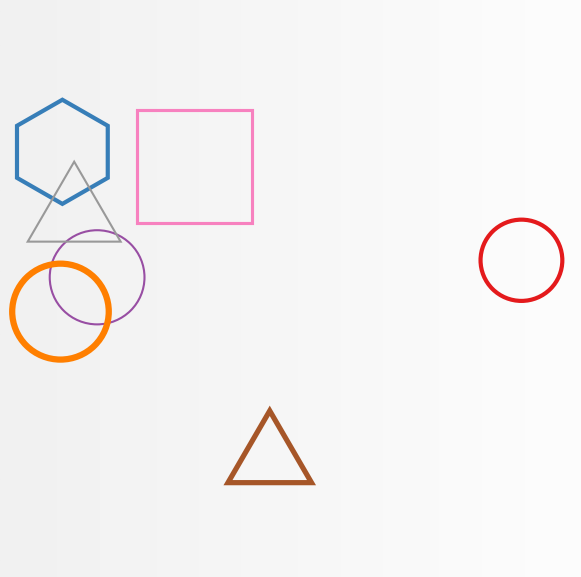[{"shape": "circle", "thickness": 2, "radius": 0.35, "center": [0.897, 0.548]}, {"shape": "hexagon", "thickness": 2, "radius": 0.45, "center": [0.107, 0.736]}, {"shape": "circle", "thickness": 1, "radius": 0.41, "center": [0.167, 0.519]}, {"shape": "circle", "thickness": 3, "radius": 0.42, "center": [0.104, 0.46]}, {"shape": "triangle", "thickness": 2.5, "radius": 0.41, "center": [0.464, 0.205]}, {"shape": "square", "thickness": 1.5, "radius": 0.49, "center": [0.335, 0.711]}, {"shape": "triangle", "thickness": 1, "radius": 0.46, "center": [0.128, 0.627]}]